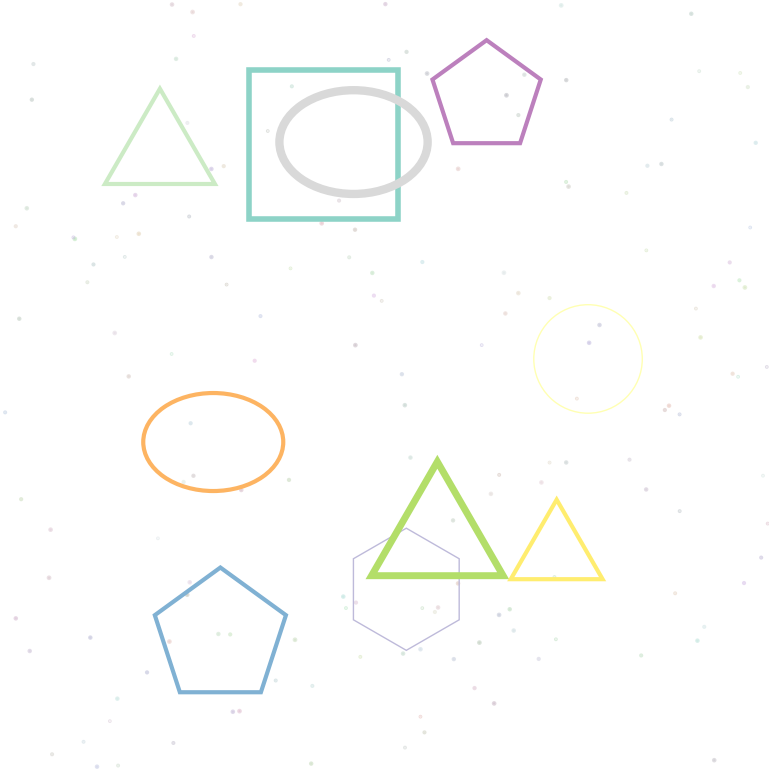[{"shape": "square", "thickness": 2, "radius": 0.48, "center": [0.42, 0.812]}, {"shape": "circle", "thickness": 0.5, "radius": 0.35, "center": [0.764, 0.534]}, {"shape": "hexagon", "thickness": 0.5, "radius": 0.4, "center": [0.528, 0.235]}, {"shape": "pentagon", "thickness": 1.5, "radius": 0.45, "center": [0.286, 0.173]}, {"shape": "oval", "thickness": 1.5, "radius": 0.45, "center": [0.277, 0.426]}, {"shape": "triangle", "thickness": 2.5, "radius": 0.49, "center": [0.568, 0.302]}, {"shape": "oval", "thickness": 3, "radius": 0.48, "center": [0.459, 0.815]}, {"shape": "pentagon", "thickness": 1.5, "radius": 0.37, "center": [0.632, 0.874]}, {"shape": "triangle", "thickness": 1.5, "radius": 0.41, "center": [0.208, 0.802]}, {"shape": "triangle", "thickness": 1.5, "radius": 0.34, "center": [0.723, 0.282]}]